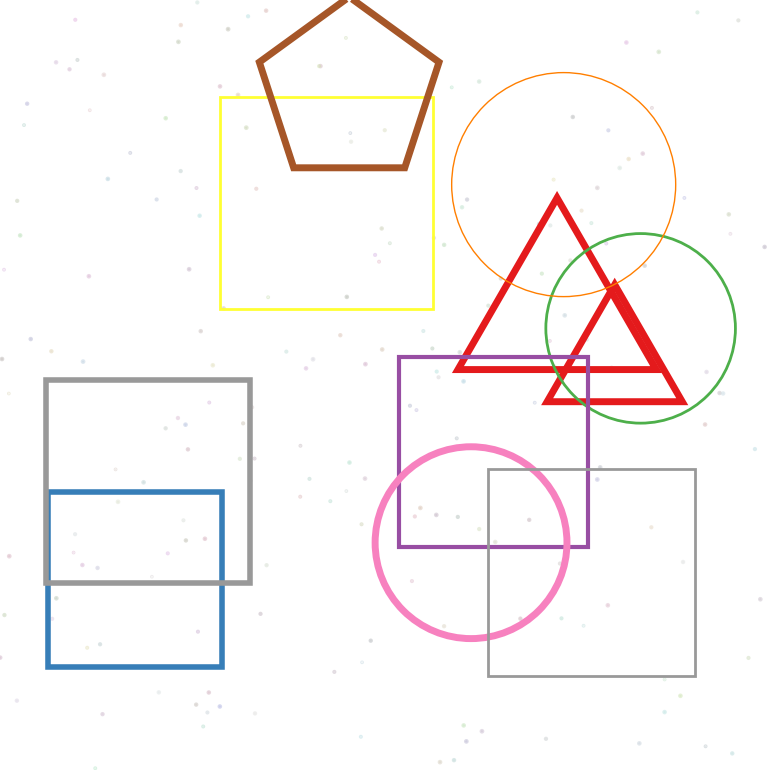[{"shape": "triangle", "thickness": 2.5, "radius": 0.74, "center": [0.723, 0.594]}, {"shape": "triangle", "thickness": 2.5, "radius": 0.51, "center": [0.798, 0.529]}, {"shape": "square", "thickness": 2, "radius": 0.57, "center": [0.175, 0.247]}, {"shape": "circle", "thickness": 1, "radius": 0.62, "center": [0.832, 0.574]}, {"shape": "square", "thickness": 1.5, "radius": 0.62, "center": [0.641, 0.413]}, {"shape": "circle", "thickness": 0.5, "radius": 0.73, "center": [0.732, 0.76]}, {"shape": "square", "thickness": 1, "radius": 0.69, "center": [0.424, 0.736]}, {"shape": "pentagon", "thickness": 2.5, "radius": 0.61, "center": [0.453, 0.881]}, {"shape": "circle", "thickness": 2.5, "radius": 0.62, "center": [0.612, 0.295]}, {"shape": "square", "thickness": 1, "radius": 0.67, "center": [0.768, 0.257]}, {"shape": "square", "thickness": 2, "radius": 0.66, "center": [0.192, 0.375]}]